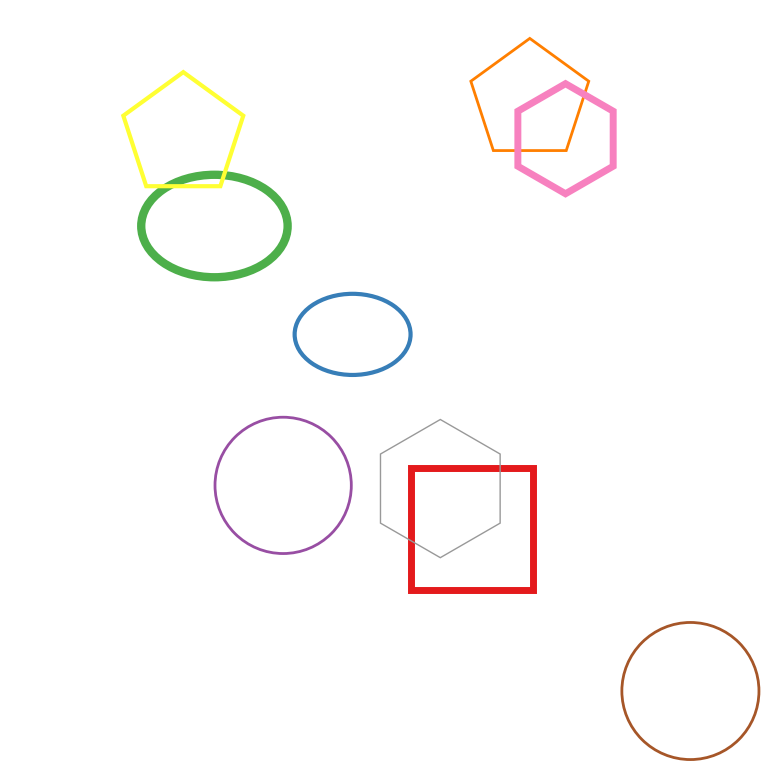[{"shape": "square", "thickness": 2.5, "radius": 0.4, "center": [0.613, 0.313]}, {"shape": "oval", "thickness": 1.5, "radius": 0.38, "center": [0.458, 0.566]}, {"shape": "oval", "thickness": 3, "radius": 0.48, "center": [0.278, 0.706]}, {"shape": "circle", "thickness": 1, "radius": 0.44, "center": [0.368, 0.37]}, {"shape": "pentagon", "thickness": 1, "radius": 0.4, "center": [0.688, 0.87]}, {"shape": "pentagon", "thickness": 1.5, "radius": 0.41, "center": [0.238, 0.824]}, {"shape": "circle", "thickness": 1, "radius": 0.45, "center": [0.897, 0.103]}, {"shape": "hexagon", "thickness": 2.5, "radius": 0.36, "center": [0.734, 0.82]}, {"shape": "hexagon", "thickness": 0.5, "radius": 0.45, "center": [0.572, 0.365]}]